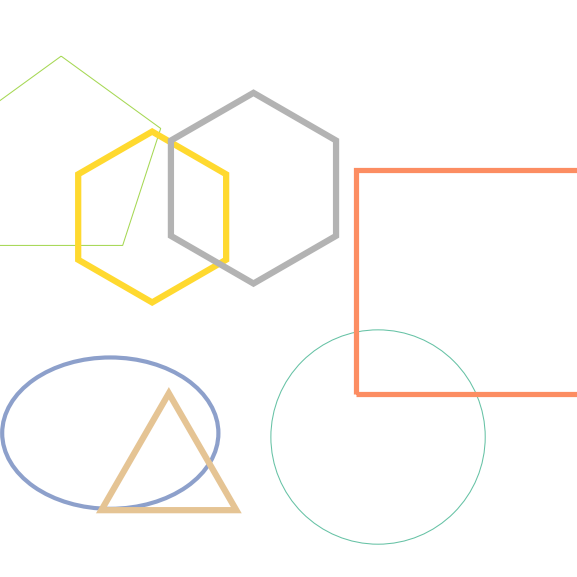[{"shape": "circle", "thickness": 0.5, "radius": 0.93, "center": [0.655, 0.242]}, {"shape": "square", "thickness": 2.5, "radius": 0.97, "center": [0.811, 0.511]}, {"shape": "oval", "thickness": 2, "radius": 0.94, "center": [0.191, 0.249]}, {"shape": "pentagon", "thickness": 0.5, "radius": 0.91, "center": [0.106, 0.721]}, {"shape": "hexagon", "thickness": 3, "radius": 0.74, "center": [0.263, 0.623]}, {"shape": "triangle", "thickness": 3, "radius": 0.67, "center": [0.292, 0.183]}, {"shape": "hexagon", "thickness": 3, "radius": 0.83, "center": [0.439, 0.673]}]